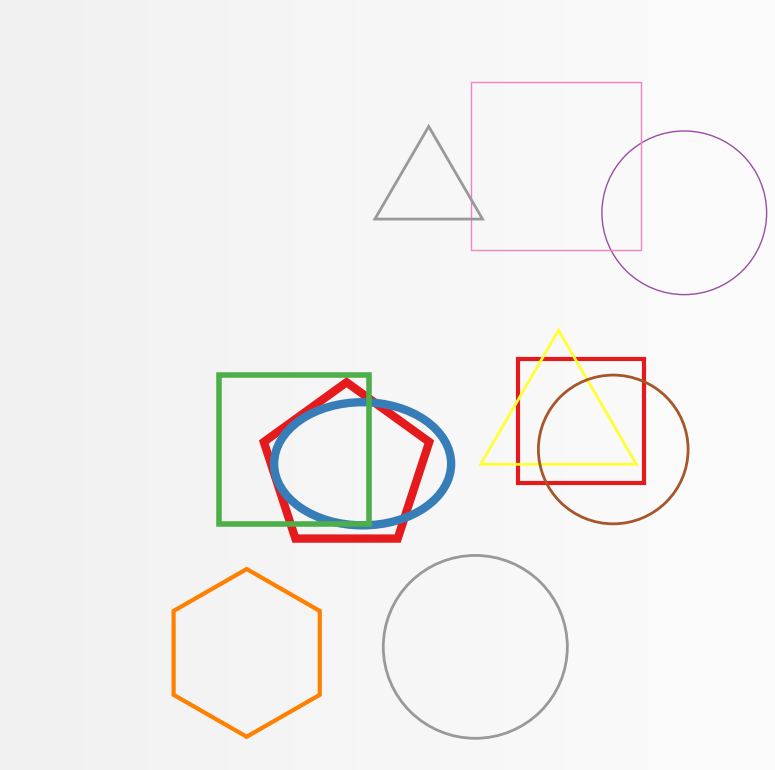[{"shape": "pentagon", "thickness": 3, "radius": 0.56, "center": [0.447, 0.391]}, {"shape": "square", "thickness": 1.5, "radius": 0.41, "center": [0.75, 0.453]}, {"shape": "oval", "thickness": 3, "radius": 0.57, "center": [0.468, 0.398]}, {"shape": "square", "thickness": 2, "radius": 0.48, "center": [0.38, 0.416]}, {"shape": "circle", "thickness": 0.5, "radius": 0.53, "center": [0.883, 0.724]}, {"shape": "hexagon", "thickness": 1.5, "radius": 0.54, "center": [0.318, 0.152]}, {"shape": "triangle", "thickness": 1, "radius": 0.58, "center": [0.721, 0.455]}, {"shape": "circle", "thickness": 1, "radius": 0.48, "center": [0.791, 0.416]}, {"shape": "square", "thickness": 0.5, "radius": 0.55, "center": [0.717, 0.784]}, {"shape": "triangle", "thickness": 1, "radius": 0.4, "center": [0.553, 0.756]}, {"shape": "circle", "thickness": 1, "radius": 0.59, "center": [0.613, 0.16]}]